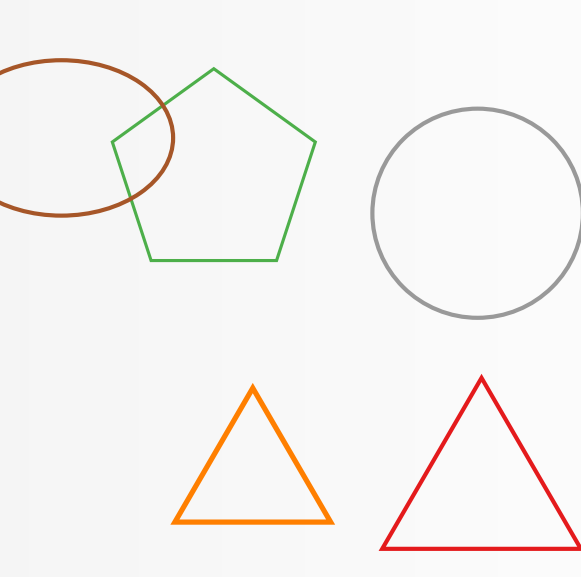[{"shape": "triangle", "thickness": 2, "radius": 0.99, "center": [0.828, 0.147]}, {"shape": "pentagon", "thickness": 1.5, "radius": 0.92, "center": [0.368, 0.697]}, {"shape": "triangle", "thickness": 2.5, "radius": 0.77, "center": [0.435, 0.172]}, {"shape": "oval", "thickness": 2, "radius": 0.96, "center": [0.106, 0.76]}, {"shape": "circle", "thickness": 2, "radius": 0.91, "center": [0.822, 0.63]}]